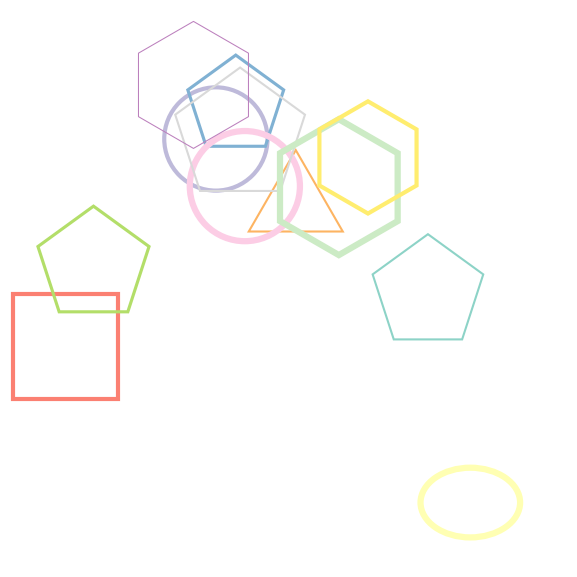[{"shape": "pentagon", "thickness": 1, "radius": 0.5, "center": [0.741, 0.493]}, {"shape": "oval", "thickness": 3, "radius": 0.43, "center": [0.814, 0.129]}, {"shape": "circle", "thickness": 2, "radius": 0.45, "center": [0.374, 0.758]}, {"shape": "square", "thickness": 2, "radius": 0.45, "center": [0.113, 0.399]}, {"shape": "pentagon", "thickness": 1.5, "radius": 0.44, "center": [0.408, 0.816]}, {"shape": "triangle", "thickness": 1, "radius": 0.47, "center": [0.512, 0.645]}, {"shape": "pentagon", "thickness": 1.5, "radius": 0.51, "center": [0.162, 0.541]}, {"shape": "circle", "thickness": 3, "radius": 0.48, "center": [0.424, 0.677]}, {"shape": "pentagon", "thickness": 1, "radius": 0.59, "center": [0.416, 0.764]}, {"shape": "hexagon", "thickness": 0.5, "radius": 0.55, "center": [0.335, 0.852]}, {"shape": "hexagon", "thickness": 3, "radius": 0.59, "center": [0.587, 0.675]}, {"shape": "hexagon", "thickness": 2, "radius": 0.49, "center": [0.637, 0.727]}]